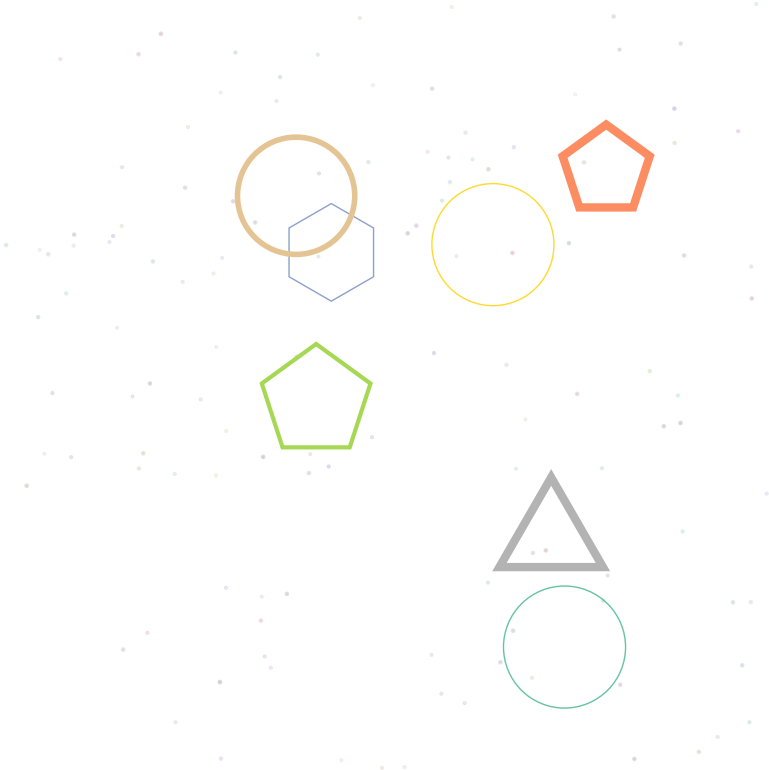[{"shape": "circle", "thickness": 0.5, "radius": 0.4, "center": [0.733, 0.16]}, {"shape": "pentagon", "thickness": 3, "radius": 0.3, "center": [0.787, 0.779]}, {"shape": "hexagon", "thickness": 0.5, "radius": 0.32, "center": [0.43, 0.672]}, {"shape": "pentagon", "thickness": 1.5, "radius": 0.37, "center": [0.411, 0.479]}, {"shape": "circle", "thickness": 0.5, "radius": 0.4, "center": [0.64, 0.682]}, {"shape": "circle", "thickness": 2, "radius": 0.38, "center": [0.385, 0.746]}, {"shape": "triangle", "thickness": 3, "radius": 0.39, "center": [0.716, 0.302]}]